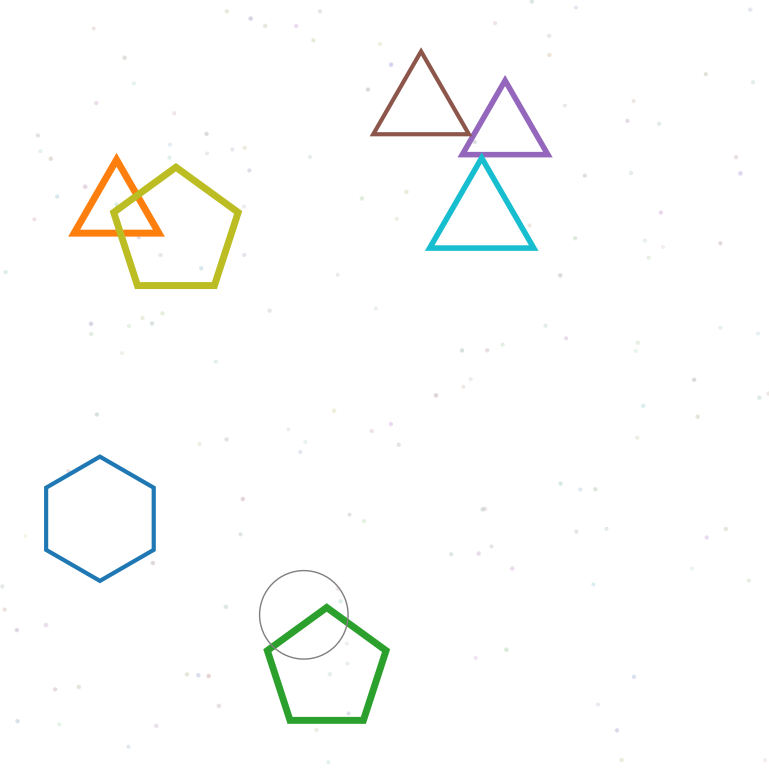[{"shape": "hexagon", "thickness": 1.5, "radius": 0.4, "center": [0.13, 0.326]}, {"shape": "triangle", "thickness": 2.5, "radius": 0.32, "center": [0.151, 0.729]}, {"shape": "pentagon", "thickness": 2.5, "radius": 0.41, "center": [0.424, 0.13]}, {"shape": "triangle", "thickness": 2, "radius": 0.32, "center": [0.656, 0.831]}, {"shape": "triangle", "thickness": 1.5, "radius": 0.36, "center": [0.547, 0.862]}, {"shape": "circle", "thickness": 0.5, "radius": 0.29, "center": [0.395, 0.202]}, {"shape": "pentagon", "thickness": 2.5, "radius": 0.42, "center": [0.229, 0.698]}, {"shape": "triangle", "thickness": 2, "radius": 0.39, "center": [0.626, 0.717]}]